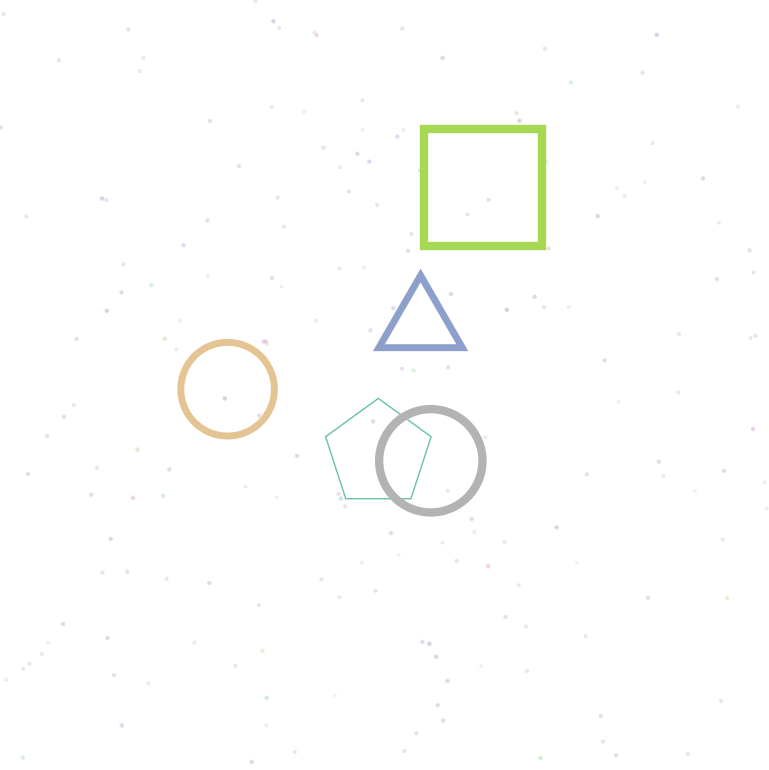[{"shape": "pentagon", "thickness": 0.5, "radius": 0.36, "center": [0.491, 0.411]}, {"shape": "triangle", "thickness": 2.5, "radius": 0.31, "center": [0.546, 0.58]}, {"shape": "square", "thickness": 3, "radius": 0.38, "center": [0.628, 0.757]}, {"shape": "circle", "thickness": 2.5, "radius": 0.3, "center": [0.296, 0.495]}, {"shape": "circle", "thickness": 3, "radius": 0.34, "center": [0.559, 0.402]}]